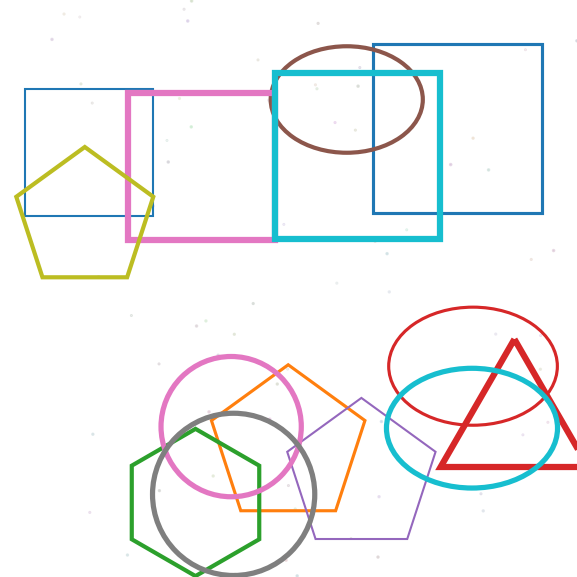[{"shape": "square", "thickness": 1, "radius": 0.55, "center": [0.154, 0.735]}, {"shape": "square", "thickness": 1.5, "radius": 0.73, "center": [0.792, 0.777]}, {"shape": "pentagon", "thickness": 1.5, "radius": 0.7, "center": [0.499, 0.228]}, {"shape": "hexagon", "thickness": 2, "radius": 0.64, "center": [0.339, 0.129]}, {"shape": "oval", "thickness": 1.5, "radius": 0.73, "center": [0.819, 0.365]}, {"shape": "triangle", "thickness": 3, "radius": 0.74, "center": [0.891, 0.264]}, {"shape": "pentagon", "thickness": 1, "radius": 0.68, "center": [0.626, 0.175]}, {"shape": "oval", "thickness": 2, "radius": 0.66, "center": [0.6, 0.827]}, {"shape": "square", "thickness": 3, "radius": 0.64, "center": [0.35, 0.711]}, {"shape": "circle", "thickness": 2.5, "radius": 0.61, "center": [0.4, 0.26]}, {"shape": "circle", "thickness": 2.5, "radius": 0.7, "center": [0.405, 0.143]}, {"shape": "pentagon", "thickness": 2, "radius": 0.62, "center": [0.147, 0.62]}, {"shape": "square", "thickness": 3, "radius": 0.72, "center": [0.619, 0.728]}, {"shape": "oval", "thickness": 2.5, "radius": 0.74, "center": [0.817, 0.258]}]